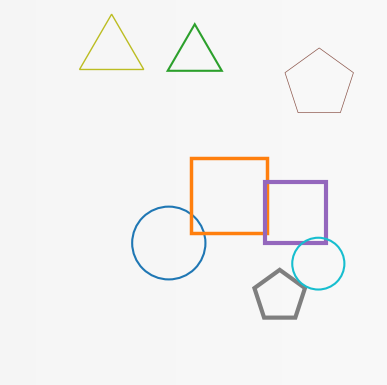[{"shape": "circle", "thickness": 1.5, "radius": 0.47, "center": [0.436, 0.369]}, {"shape": "square", "thickness": 2.5, "radius": 0.49, "center": [0.591, 0.492]}, {"shape": "triangle", "thickness": 1.5, "radius": 0.4, "center": [0.503, 0.856]}, {"shape": "square", "thickness": 3, "radius": 0.4, "center": [0.762, 0.447]}, {"shape": "pentagon", "thickness": 0.5, "radius": 0.46, "center": [0.824, 0.783]}, {"shape": "pentagon", "thickness": 3, "radius": 0.34, "center": [0.722, 0.23]}, {"shape": "triangle", "thickness": 1, "radius": 0.48, "center": [0.288, 0.867]}, {"shape": "circle", "thickness": 1.5, "radius": 0.34, "center": [0.821, 0.315]}]